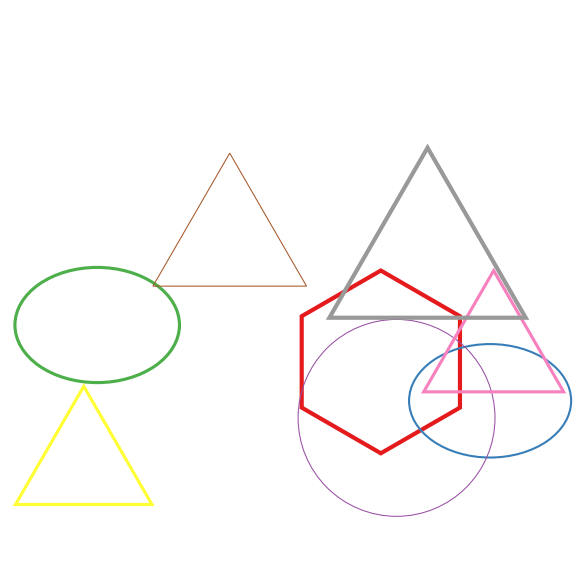[{"shape": "hexagon", "thickness": 2, "radius": 0.79, "center": [0.659, 0.372]}, {"shape": "oval", "thickness": 1, "radius": 0.7, "center": [0.849, 0.305]}, {"shape": "oval", "thickness": 1.5, "radius": 0.71, "center": [0.168, 0.436]}, {"shape": "circle", "thickness": 0.5, "radius": 0.85, "center": [0.687, 0.276]}, {"shape": "triangle", "thickness": 1.5, "radius": 0.68, "center": [0.145, 0.194]}, {"shape": "triangle", "thickness": 0.5, "radius": 0.77, "center": [0.398, 0.58]}, {"shape": "triangle", "thickness": 1.5, "radius": 0.7, "center": [0.855, 0.391]}, {"shape": "triangle", "thickness": 2, "radius": 0.98, "center": [0.74, 0.547]}]